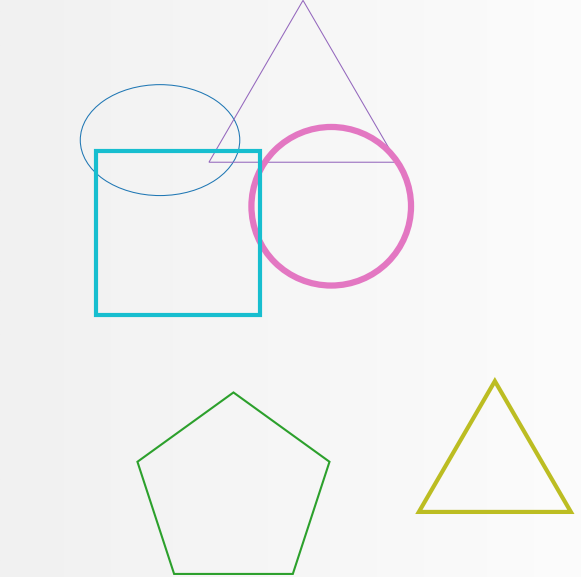[{"shape": "oval", "thickness": 0.5, "radius": 0.69, "center": [0.275, 0.757]}, {"shape": "pentagon", "thickness": 1, "radius": 0.87, "center": [0.402, 0.146]}, {"shape": "triangle", "thickness": 0.5, "radius": 0.93, "center": [0.521, 0.812]}, {"shape": "circle", "thickness": 3, "radius": 0.69, "center": [0.57, 0.642]}, {"shape": "triangle", "thickness": 2, "radius": 0.75, "center": [0.851, 0.188]}, {"shape": "square", "thickness": 2, "radius": 0.71, "center": [0.306, 0.595]}]